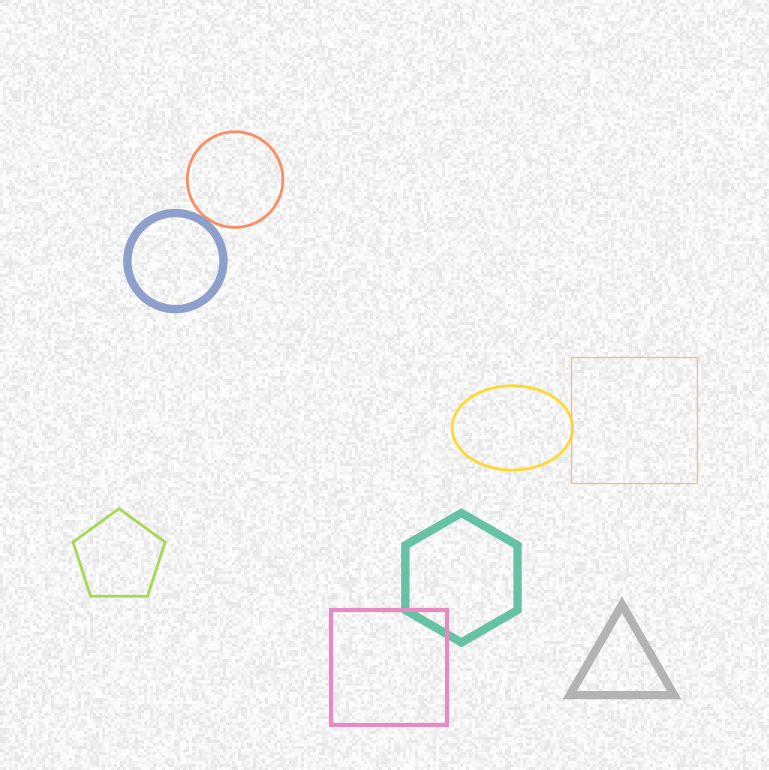[{"shape": "hexagon", "thickness": 3, "radius": 0.42, "center": [0.599, 0.25]}, {"shape": "circle", "thickness": 1, "radius": 0.31, "center": [0.305, 0.767]}, {"shape": "circle", "thickness": 3, "radius": 0.31, "center": [0.228, 0.661]}, {"shape": "square", "thickness": 1.5, "radius": 0.38, "center": [0.506, 0.133]}, {"shape": "pentagon", "thickness": 1, "radius": 0.31, "center": [0.155, 0.277]}, {"shape": "oval", "thickness": 1, "radius": 0.39, "center": [0.665, 0.444]}, {"shape": "square", "thickness": 0.5, "radius": 0.41, "center": [0.823, 0.454]}, {"shape": "triangle", "thickness": 3, "radius": 0.39, "center": [0.808, 0.136]}]